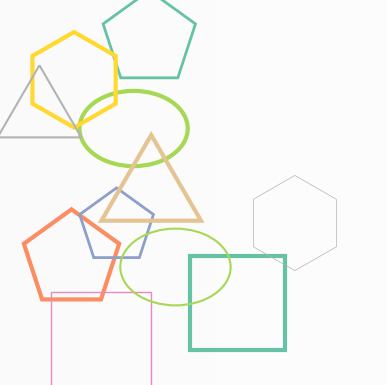[{"shape": "square", "thickness": 3, "radius": 0.61, "center": [0.614, 0.212]}, {"shape": "pentagon", "thickness": 2, "radius": 0.63, "center": [0.385, 0.899]}, {"shape": "pentagon", "thickness": 3, "radius": 0.65, "center": [0.185, 0.327]}, {"shape": "pentagon", "thickness": 2, "radius": 0.5, "center": [0.301, 0.412]}, {"shape": "square", "thickness": 1, "radius": 0.64, "center": [0.262, 0.114]}, {"shape": "oval", "thickness": 3, "radius": 0.7, "center": [0.345, 0.666]}, {"shape": "oval", "thickness": 1.5, "radius": 0.71, "center": [0.453, 0.306]}, {"shape": "hexagon", "thickness": 3, "radius": 0.62, "center": [0.191, 0.793]}, {"shape": "triangle", "thickness": 3, "radius": 0.74, "center": [0.39, 0.501]}, {"shape": "triangle", "thickness": 1.5, "radius": 0.62, "center": [0.102, 0.706]}, {"shape": "hexagon", "thickness": 0.5, "radius": 0.62, "center": [0.761, 0.421]}]